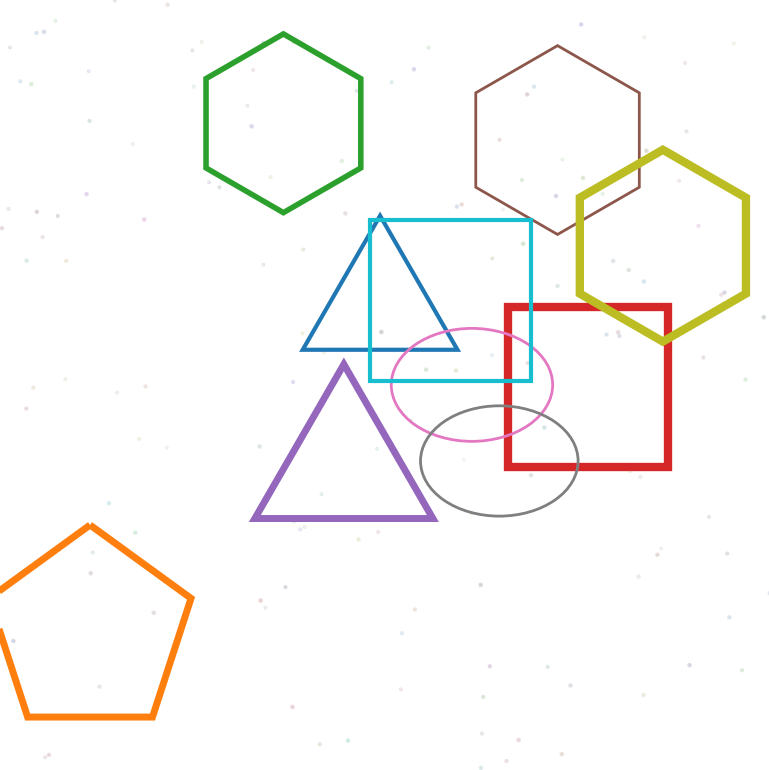[{"shape": "triangle", "thickness": 1.5, "radius": 0.58, "center": [0.494, 0.604]}, {"shape": "pentagon", "thickness": 2.5, "radius": 0.69, "center": [0.117, 0.18]}, {"shape": "hexagon", "thickness": 2, "radius": 0.58, "center": [0.368, 0.84]}, {"shape": "square", "thickness": 3, "radius": 0.52, "center": [0.764, 0.497]}, {"shape": "triangle", "thickness": 2.5, "radius": 0.67, "center": [0.447, 0.393]}, {"shape": "hexagon", "thickness": 1, "radius": 0.61, "center": [0.724, 0.818]}, {"shape": "oval", "thickness": 1, "radius": 0.52, "center": [0.613, 0.5]}, {"shape": "oval", "thickness": 1, "radius": 0.51, "center": [0.648, 0.401]}, {"shape": "hexagon", "thickness": 3, "radius": 0.62, "center": [0.861, 0.681]}, {"shape": "square", "thickness": 1.5, "radius": 0.52, "center": [0.585, 0.61]}]